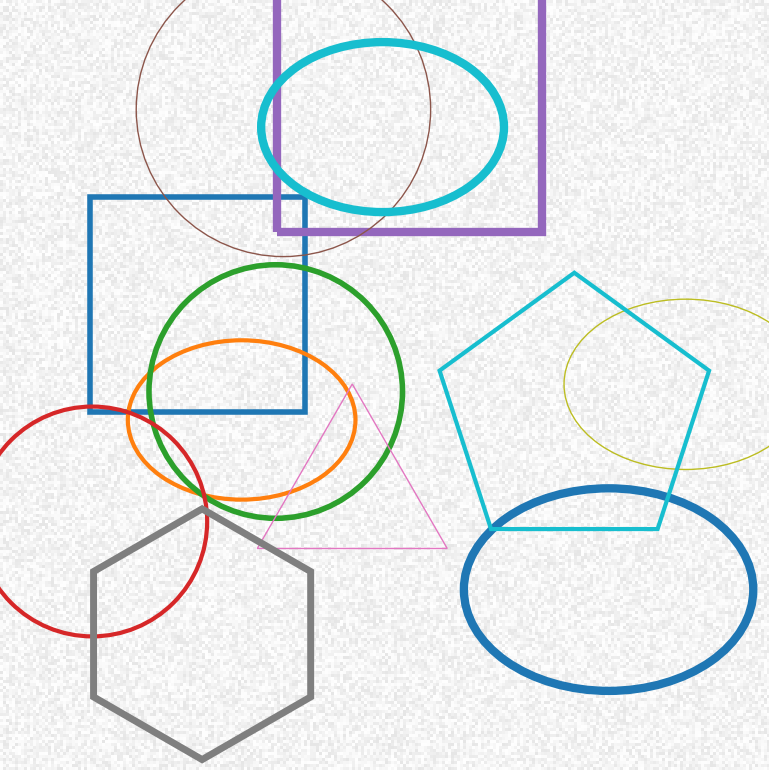[{"shape": "square", "thickness": 2, "radius": 0.7, "center": [0.256, 0.605]}, {"shape": "oval", "thickness": 3, "radius": 0.94, "center": [0.79, 0.234]}, {"shape": "oval", "thickness": 1.5, "radius": 0.74, "center": [0.314, 0.455]}, {"shape": "circle", "thickness": 2, "radius": 0.82, "center": [0.358, 0.492]}, {"shape": "circle", "thickness": 1.5, "radius": 0.75, "center": [0.12, 0.323]}, {"shape": "square", "thickness": 3, "radius": 0.86, "center": [0.532, 0.87]}, {"shape": "circle", "thickness": 0.5, "radius": 0.96, "center": [0.368, 0.858]}, {"shape": "triangle", "thickness": 0.5, "radius": 0.71, "center": [0.457, 0.359]}, {"shape": "hexagon", "thickness": 2.5, "radius": 0.81, "center": [0.262, 0.176]}, {"shape": "oval", "thickness": 0.5, "radius": 0.79, "center": [0.89, 0.501]}, {"shape": "pentagon", "thickness": 1.5, "radius": 0.92, "center": [0.746, 0.462]}, {"shape": "oval", "thickness": 3, "radius": 0.79, "center": [0.497, 0.835]}]